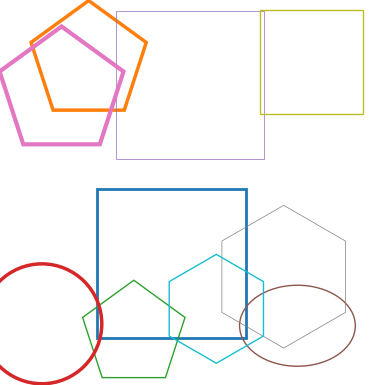[{"shape": "square", "thickness": 2, "radius": 0.97, "center": [0.445, 0.316]}, {"shape": "pentagon", "thickness": 2.5, "radius": 0.79, "center": [0.23, 0.841]}, {"shape": "pentagon", "thickness": 1, "radius": 0.7, "center": [0.348, 0.132]}, {"shape": "circle", "thickness": 2.5, "radius": 0.78, "center": [0.109, 0.159]}, {"shape": "square", "thickness": 0.5, "radius": 0.96, "center": [0.494, 0.779]}, {"shape": "oval", "thickness": 1, "radius": 0.75, "center": [0.773, 0.154]}, {"shape": "pentagon", "thickness": 3, "radius": 0.85, "center": [0.16, 0.762]}, {"shape": "hexagon", "thickness": 0.5, "radius": 0.93, "center": [0.737, 0.281]}, {"shape": "square", "thickness": 1, "radius": 0.67, "center": [0.809, 0.839]}, {"shape": "hexagon", "thickness": 1, "radius": 0.71, "center": [0.562, 0.198]}]